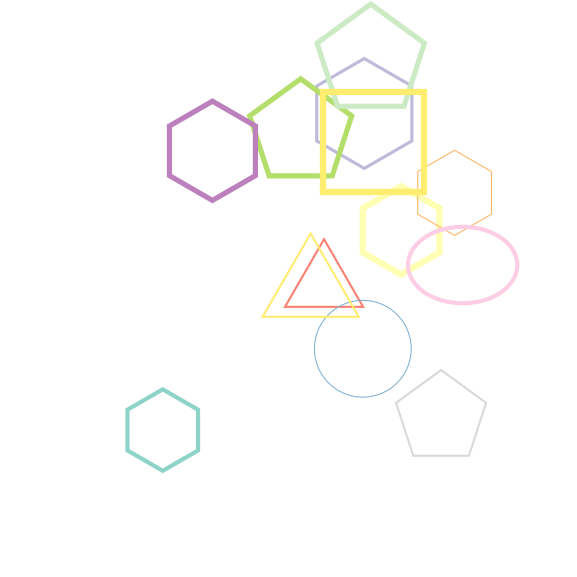[{"shape": "hexagon", "thickness": 2, "radius": 0.35, "center": [0.282, 0.254]}, {"shape": "hexagon", "thickness": 3, "radius": 0.38, "center": [0.695, 0.6]}, {"shape": "hexagon", "thickness": 1.5, "radius": 0.48, "center": [0.631, 0.803]}, {"shape": "triangle", "thickness": 1, "radius": 0.39, "center": [0.561, 0.507]}, {"shape": "circle", "thickness": 0.5, "radius": 0.42, "center": [0.628, 0.395]}, {"shape": "hexagon", "thickness": 0.5, "radius": 0.37, "center": [0.787, 0.665]}, {"shape": "pentagon", "thickness": 2.5, "radius": 0.46, "center": [0.521, 0.77]}, {"shape": "oval", "thickness": 2, "radius": 0.47, "center": [0.801, 0.54]}, {"shape": "pentagon", "thickness": 1, "radius": 0.41, "center": [0.764, 0.276]}, {"shape": "hexagon", "thickness": 2.5, "radius": 0.43, "center": [0.368, 0.738]}, {"shape": "pentagon", "thickness": 2.5, "radius": 0.49, "center": [0.642, 0.894]}, {"shape": "triangle", "thickness": 1, "radius": 0.48, "center": [0.538, 0.499]}, {"shape": "square", "thickness": 3, "radius": 0.44, "center": [0.647, 0.753]}]